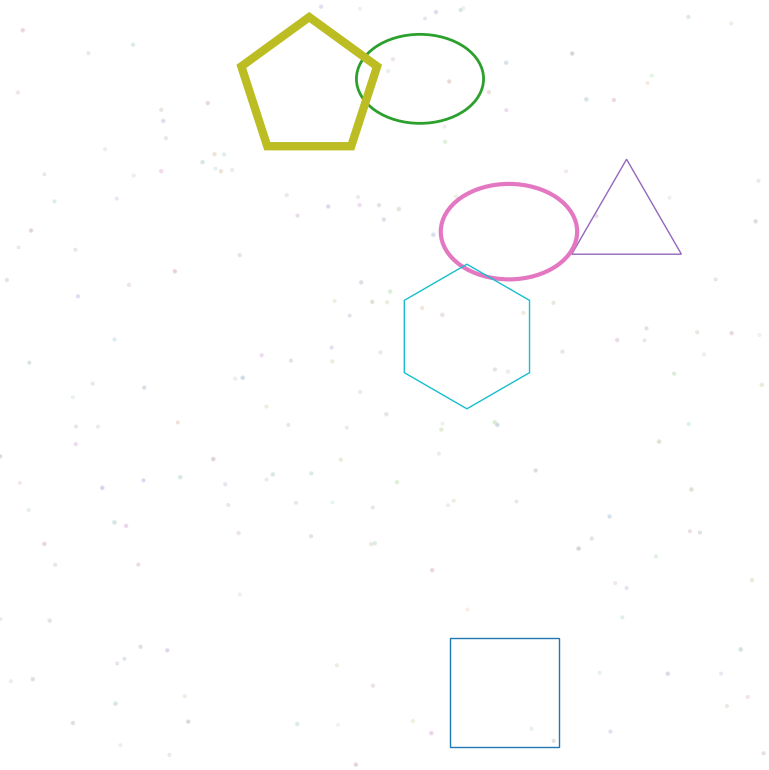[{"shape": "square", "thickness": 0.5, "radius": 0.35, "center": [0.655, 0.1]}, {"shape": "oval", "thickness": 1, "radius": 0.41, "center": [0.545, 0.898]}, {"shape": "triangle", "thickness": 0.5, "radius": 0.41, "center": [0.814, 0.711]}, {"shape": "oval", "thickness": 1.5, "radius": 0.44, "center": [0.661, 0.699]}, {"shape": "pentagon", "thickness": 3, "radius": 0.46, "center": [0.402, 0.885]}, {"shape": "hexagon", "thickness": 0.5, "radius": 0.47, "center": [0.606, 0.563]}]